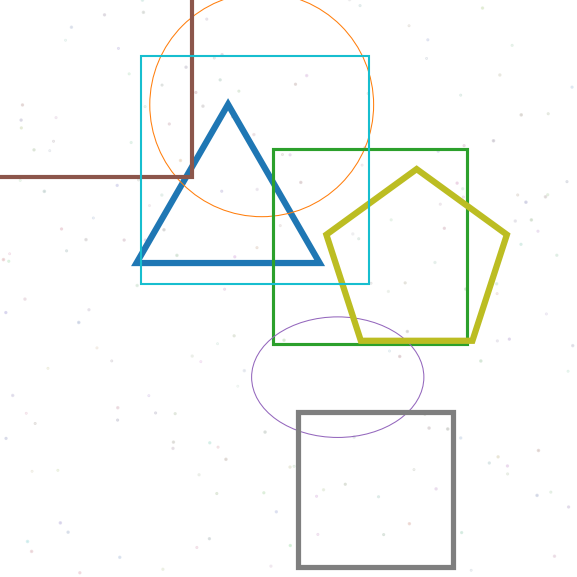[{"shape": "triangle", "thickness": 3, "radius": 0.92, "center": [0.395, 0.635]}, {"shape": "circle", "thickness": 0.5, "radius": 0.97, "center": [0.453, 0.818]}, {"shape": "square", "thickness": 1.5, "radius": 0.84, "center": [0.641, 0.573]}, {"shape": "oval", "thickness": 0.5, "radius": 0.75, "center": [0.585, 0.346]}, {"shape": "square", "thickness": 2, "radius": 0.98, "center": [0.136, 0.888]}, {"shape": "square", "thickness": 2.5, "radius": 0.67, "center": [0.65, 0.152]}, {"shape": "pentagon", "thickness": 3, "radius": 0.82, "center": [0.721, 0.542]}, {"shape": "square", "thickness": 1, "radius": 0.99, "center": [0.442, 0.705]}]